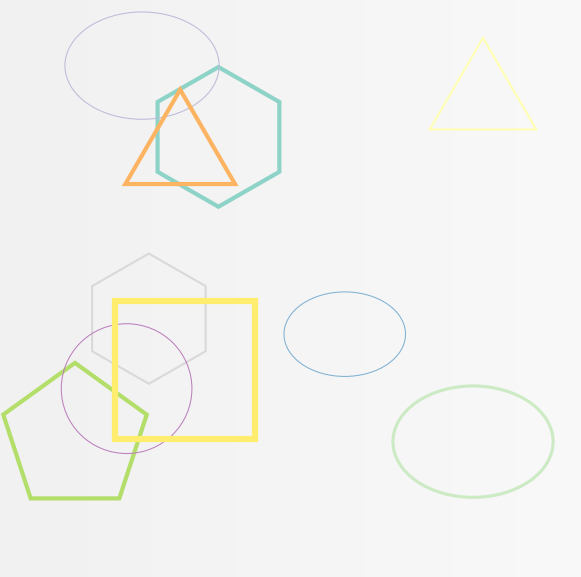[{"shape": "hexagon", "thickness": 2, "radius": 0.6, "center": [0.376, 0.762]}, {"shape": "triangle", "thickness": 1, "radius": 0.53, "center": [0.831, 0.828]}, {"shape": "oval", "thickness": 0.5, "radius": 0.66, "center": [0.244, 0.885]}, {"shape": "oval", "thickness": 0.5, "radius": 0.52, "center": [0.593, 0.42]}, {"shape": "triangle", "thickness": 2, "radius": 0.54, "center": [0.31, 0.735]}, {"shape": "pentagon", "thickness": 2, "radius": 0.65, "center": [0.129, 0.241]}, {"shape": "hexagon", "thickness": 1, "radius": 0.56, "center": [0.256, 0.447]}, {"shape": "circle", "thickness": 0.5, "radius": 0.56, "center": [0.218, 0.326]}, {"shape": "oval", "thickness": 1.5, "radius": 0.69, "center": [0.814, 0.234]}, {"shape": "square", "thickness": 3, "radius": 0.6, "center": [0.318, 0.359]}]